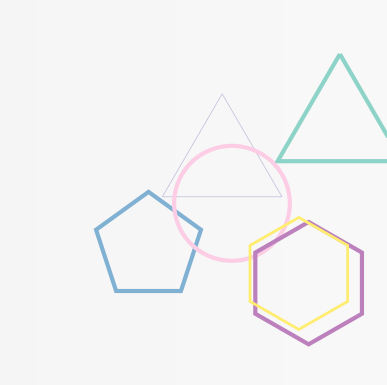[{"shape": "triangle", "thickness": 3, "radius": 0.93, "center": [0.877, 0.674]}, {"shape": "triangle", "thickness": 0.5, "radius": 0.89, "center": [0.573, 0.578]}, {"shape": "pentagon", "thickness": 3, "radius": 0.71, "center": [0.383, 0.359]}, {"shape": "circle", "thickness": 3, "radius": 0.75, "center": [0.599, 0.472]}, {"shape": "hexagon", "thickness": 3, "radius": 0.79, "center": [0.796, 0.265]}, {"shape": "hexagon", "thickness": 2, "radius": 0.73, "center": [0.771, 0.29]}]